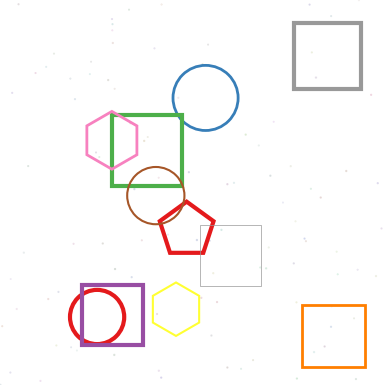[{"shape": "pentagon", "thickness": 3, "radius": 0.37, "center": [0.485, 0.403]}, {"shape": "circle", "thickness": 3, "radius": 0.35, "center": [0.252, 0.177]}, {"shape": "circle", "thickness": 2, "radius": 0.42, "center": [0.534, 0.746]}, {"shape": "square", "thickness": 3, "radius": 0.46, "center": [0.382, 0.609]}, {"shape": "square", "thickness": 3, "radius": 0.39, "center": [0.292, 0.182]}, {"shape": "square", "thickness": 2, "radius": 0.41, "center": [0.866, 0.127]}, {"shape": "hexagon", "thickness": 1.5, "radius": 0.35, "center": [0.457, 0.197]}, {"shape": "circle", "thickness": 1.5, "radius": 0.37, "center": [0.405, 0.492]}, {"shape": "hexagon", "thickness": 2, "radius": 0.38, "center": [0.291, 0.636]}, {"shape": "square", "thickness": 0.5, "radius": 0.39, "center": [0.598, 0.336]}, {"shape": "square", "thickness": 3, "radius": 0.43, "center": [0.851, 0.855]}]